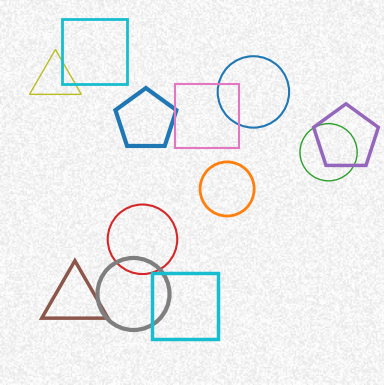[{"shape": "circle", "thickness": 1.5, "radius": 0.46, "center": [0.658, 0.761]}, {"shape": "pentagon", "thickness": 3, "radius": 0.42, "center": [0.379, 0.688]}, {"shape": "circle", "thickness": 2, "radius": 0.35, "center": [0.59, 0.509]}, {"shape": "circle", "thickness": 1, "radius": 0.37, "center": [0.853, 0.605]}, {"shape": "circle", "thickness": 1.5, "radius": 0.45, "center": [0.37, 0.378]}, {"shape": "pentagon", "thickness": 2.5, "radius": 0.44, "center": [0.899, 0.642]}, {"shape": "triangle", "thickness": 2.5, "radius": 0.5, "center": [0.195, 0.223]}, {"shape": "square", "thickness": 1.5, "radius": 0.42, "center": [0.538, 0.698]}, {"shape": "circle", "thickness": 3, "radius": 0.47, "center": [0.347, 0.236]}, {"shape": "triangle", "thickness": 1, "radius": 0.39, "center": [0.144, 0.794]}, {"shape": "square", "thickness": 2, "radius": 0.42, "center": [0.246, 0.866]}, {"shape": "square", "thickness": 2.5, "radius": 0.42, "center": [0.481, 0.205]}]